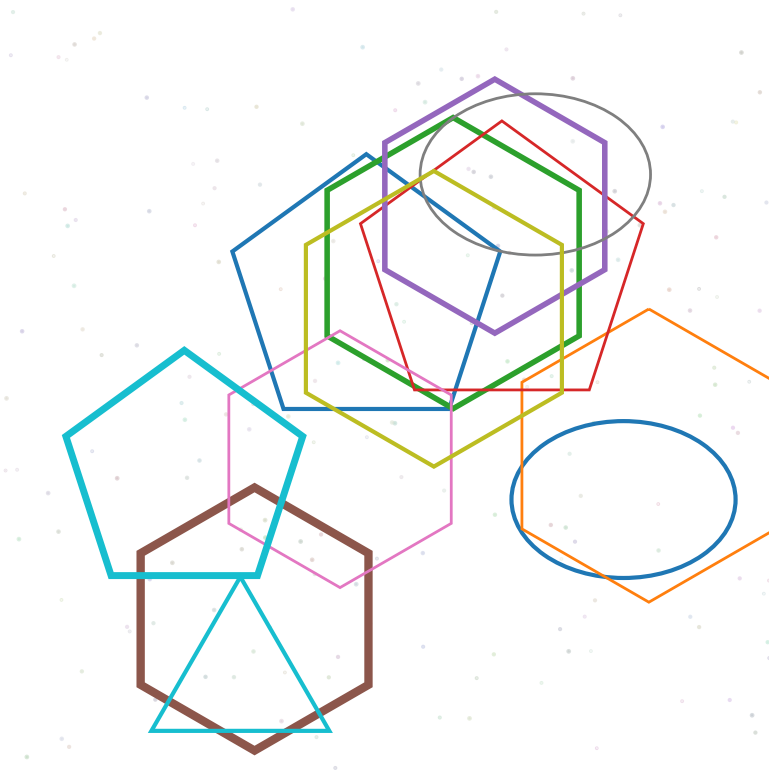[{"shape": "pentagon", "thickness": 1.5, "radius": 0.91, "center": [0.476, 0.617]}, {"shape": "oval", "thickness": 1.5, "radius": 0.73, "center": [0.81, 0.351]}, {"shape": "hexagon", "thickness": 1, "radius": 0.95, "center": [0.843, 0.408]}, {"shape": "hexagon", "thickness": 2, "radius": 0.94, "center": [0.589, 0.658]}, {"shape": "pentagon", "thickness": 1, "radius": 0.97, "center": [0.652, 0.65]}, {"shape": "hexagon", "thickness": 2, "radius": 0.82, "center": [0.643, 0.732]}, {"shape": "hexagon", "thickness": 3, "radius": 0.85, "center": [0.331, 0.196]}, {"shape": "hexagon", "thickness": 1, "radius": 0.83, "center": [0.442, 0.404]}, {"shape": "oval", "thickness": 1, "radius": 0.75, "center": [0.695, 0.773]}, {"shape": "hexagon", "thickness": 1.5, "radius": 0.96, "center": [0.563, 0.586]}, {"shape": "triangle", "thickness": 1.5, "radius": 0.67, "center": [0.312, 0.118]}, {"shape": "pentagon", "thickness": 2.5, "radius": 0.81, "center": [0.239, 0.383]}]